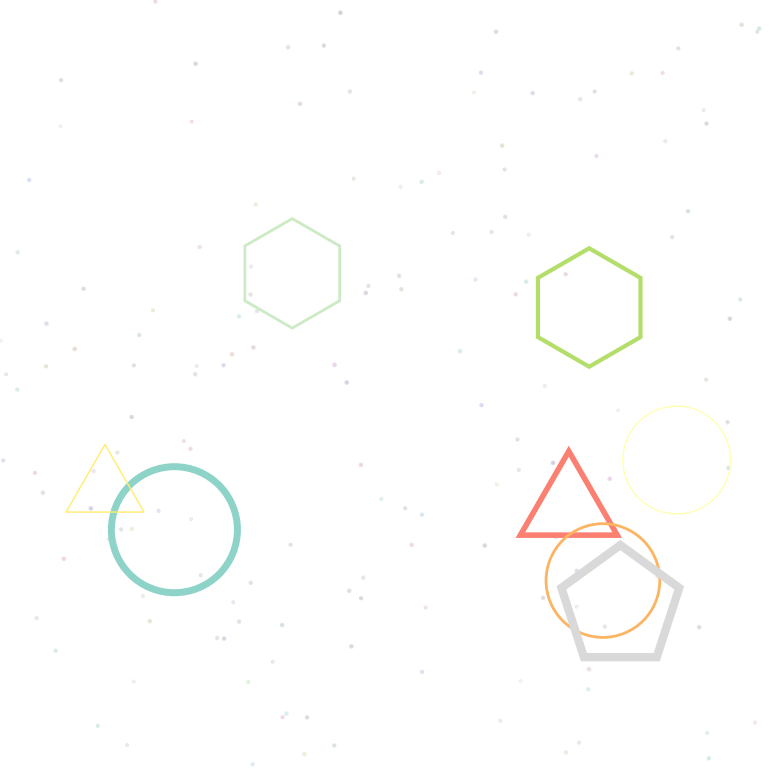[{"shape": "circle", "thickness": 2.5, "radius": 0.41, "center": [0.227, 0.312]}, {"shape": "circle", "thickness": 0.5, "radius": 0.35, "center": [0.879, 0.403]}, {"shape": "triangle", "thickness": 2, "radius": 0.36, "center": [0.739, 0.341]}, {"shape": "circle", "thickness": 1, "radius": 0.37, "center": [0.783, 0.246]}, {"shape": "hexagon", "thickness": 1.5, "radius": 0.38, "center": [0.765, 0.601]}, {"shape": "pentagon", "thickness": 3, "radius": 0.4, "center": [0.806, 0.212]}, {"shape": "hexagon", "thickness": 1, "radius": 0.36, "center": [0.38, 0.645]}, {"shape": "triangle", "thickness": 0.5, "radius": 0.29, "center": [0.136, 0.364]}]